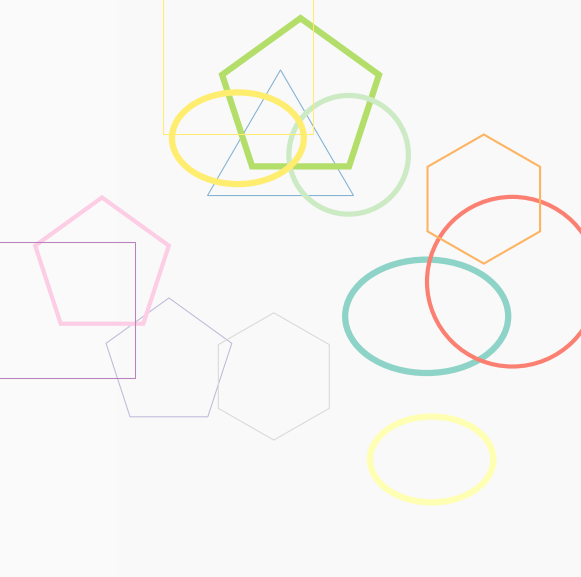[{"shape": "oval", "thickness": 3, "radius": 0.7, "center": [0.734, 0.451]}, {"shape": "oval", "thickness": 3, "radius": 0.53, "center": [0.743, 0.203]}, {"shape": "pentagon", "thickness": 0.5, "radius": 0.57, "center": [0.291, 0.369]}, {"shape": "circle", "thickness": 2, "radius": 0.73, "center": [0.881, 0.511]}, {"shape": "triangle", "thickness": 0.5, "radius": 0.73, "center": [0.483, 0.733]}, {"shape": "hexagon", "thickness": 1, "radius": 0.56, "center": [0.832, 0.654]}, {"shape": "pentagon", "thickness": 3, "radius": 0.71, "center": [0.517, 0.826]}, {"shape": "pentagon", "thickness": 2, "radius": 0.6, "center": [0.176, 0.536]}, {"shape": "hexagon", "thickness": 0.5, "radius": 0.55, "center": [0.471, 0.347]}, {"shape": "square", "thickness": 0.5, "radius": 0.59, "center": [0.115, 0.462]}, {"shape": "circle", "thickness": 2.5, "radius": 0.51, "center": [0.6, 0.731]}, {"shape": "square", "thickness": 0.5, "radius": 0.64, "center": [0.409, 0.896]}, {"shape": "oval", "thickness": 3, "radius": 0.57, "center": [0.409, 0.76]}]